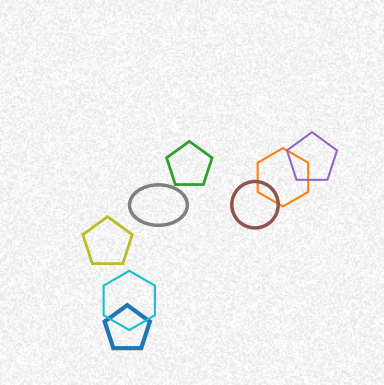[{"shape": "pentagon", "thickness": 3, "radius": 0.31, "center": [0.331, 0.146]}, {"shape": "hexagon", "thickness": 1.5, "radius": 0.38, "center": [0.735, 0.539]}, {"shape": "pentagon", "thickness": 2, "radius": 0.31, "center": [0.492, 0.571]}, {"shape": "pentagon", "thickness": 1.5, "radius": 0.34, "center": [0.81, 0.588]}, {"shape": "circle", "thickness": 2.5, "radius": 0.3, "center": [0.662, 0.468]}, {"shape": "oval", "thickness": 2.5, "radius": 0.38, "center": [0.412, 0.467]}, {"shape": "pentagon", "thickness": 2, "radius": 0.34, "center": [0.279, 0.37]}, {"shape": "hexagon", "thickness": 1.5, "radius": 0.38, "center": [0.336, 0.22]}]